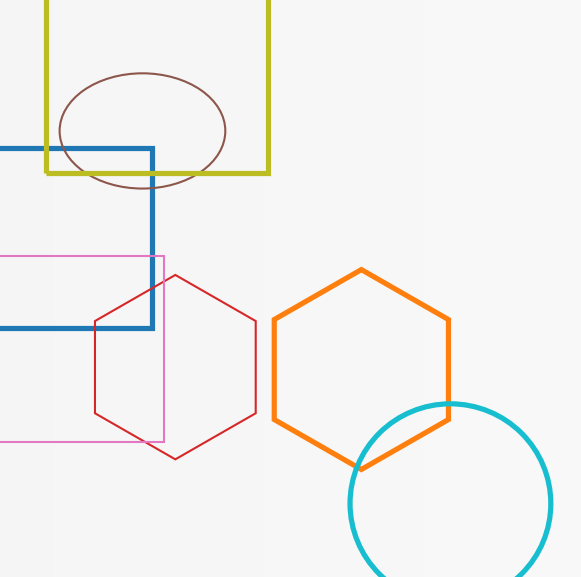[{"shape": "square", "thickness": 2.5, "radius": 0.78, "center": [0.106, 0.587]}, {"shape": "hexagon", "thickness": 2.5, "radius": 0.87, "center": [0.622, 0.359]}, {"shape": "hexagon", "thickness": 1, "radius": 0.8, "center": [0.302, 0.363]}, {"shape": "oval", "thickness": 1, "radius": 0.71, "center": [0.245, 0.772]}, {"shape": "square", "thickness": 1, "radius": 0.8, "center": [0.122, 0.395]}, {"shape": "square", "thickness": 2.5, "radius": 0.96, "center": [0.27, 0.89]}, {"shape": "circle", "thickness": 2.5, "radius": 0.86, "center": [0.775, 0.127]}]